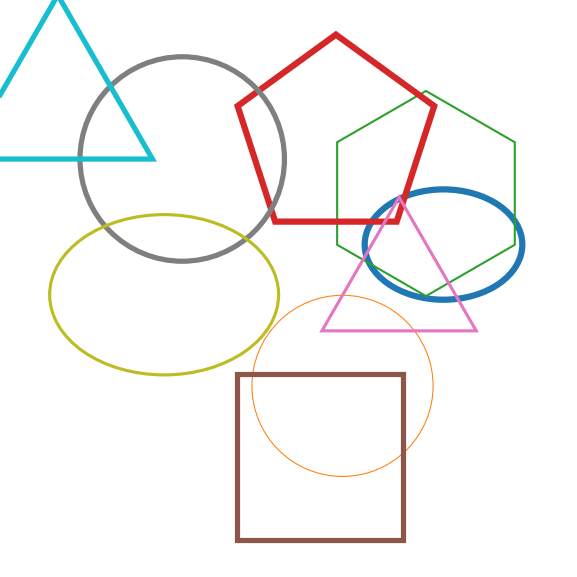[{"shape": "oval", "thickness": 3, "radius": 0.68, "center": [0.768, 0.576]}, {"shape": "circle", "thickness": 0.5, "radius": 0.78, "center": [0.593, 0.331]}, {"shape": "hexagon", "thickness": 1, "radius": 0.89, "center": [0.738, 0.664]}, {"shape": "pentagon", "thickness": 3, "radius": 0.89, "center": [0.582, 0.76]}, {"shape": "square", "thickness": 2.5, "radius": 0.72, "center": [0.554, 0.208]}, {"shape": "triangle", "thickness": 1.5, "radius": 0.77, "center": [0.691, 0.503]}, {"shape": "circle", "thickness": 2.5, "radius": 0.89, "center": [0.316, 0.724]}, {"shape": "oval", "thickness": 1.5, "radius": 0.99, "center": [0.284, 0.489]}, {"shape": "triangle", "thickness": 2.5, "radius": 0.95, "center": [0.1, 0.818]}]